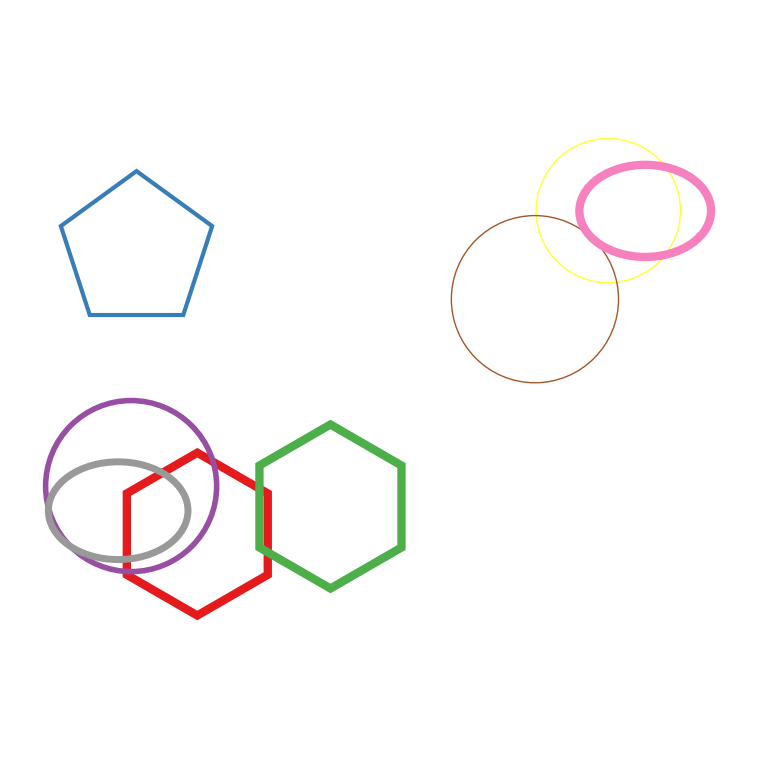[{"shape": "hexagon", "thickness": 3, "radius": 0.53, "center": [0.256, 0.306]}, {"shape": "pentagon", "thickness": 1.5, "radius": 0.52, "center": [0.177, 0.674]}, {"shape": "hexagon", "thickness": 3, "radius": 0.53, "center": [0.429, 0.342]}, {"shape": "circle", "thickness": 2, "radius": 0.56, "center": [0.17, 0.369]}, {"shape": "circle", "thickness": 0.5, "radius": 0.47, "center": [0.79, 0.726]}, {"shape": "circle", "thickness": 0.5, "radius": 0.54, "center": [0.695, 0.611]}, {"shape": "oval", "thickness": 3, "radius": 0.43, "center": [0.838, 0.726]}, {"shape": "oval", "thickness": 2.5, "radius": 0.45, "center": [0.153, 0.337]}]